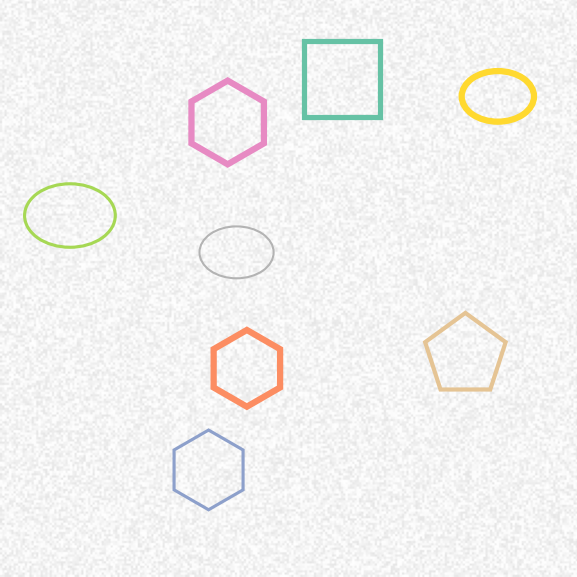[{"shape": "square", "thickness": 2.5, "radius": 0.33, "center": [0.593, 0.862]}, {"shape": "hexagon", "thickness": 3, "radius": 0.33, "center": [0.427, 0.361]}, {"shape": "hexagon", "thickness": 1.5, "radius": 0.34, "center": [0.361, 0.185]}, {"shape": "hexagon", "thickness": 3, "radius": 0.36, "center": [0.394, 0.787]}, {"shape": "oval", "thickness": 1.5, "radius": 0.39, "center": [0.121, 0.626]}, {"shape": "oval", "thickness": 3, "radius": 0.31, "center": [0.862, 0.832]}, {"shape": "pentagon", "thickness": 2, "radius": 0.37, "center": [0.806, 0.384]}, {"shape": "oval", "thickness": 1, "radius": 0.32, "center": [0.41, 0.562]}]